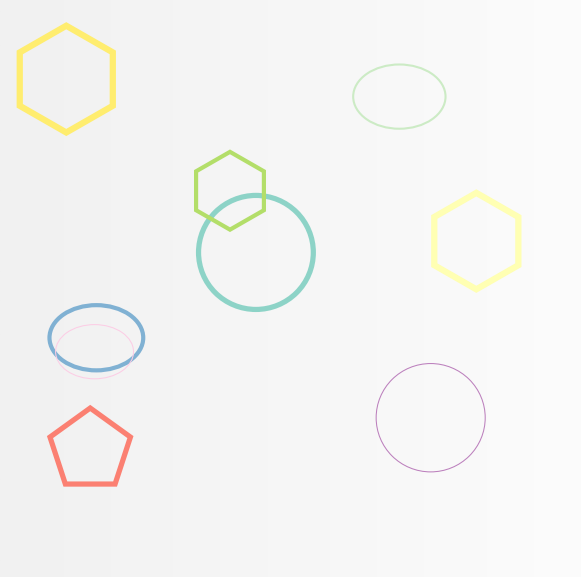[{"shape": "circle", "thickness": 2.5, "radius": 0.49, "center": [0.44, 0.562]}, {"shape": "hexagon", "thickness": 3, "radius": 0.42, "center": [0.819, 0.582]}, {"shape": "pentagon", "thickness": 2.5, "radius": 0.36, "center": [0.155, 0.22]}, {"shape": "oval", "thickness": 2, "radius": 0.4, "center": [0.166, 0.414]}, {"shape": "hexagon", "thickness": 2, "radius": 0.34, "center": [0.396, 0.669]}, {"shape": "oval", "thickness": 0.5, "radius": 0.34, "center": [0.163, 0.39]}, {"shape": "circle", "thickness": 0.5, "radius": 0.47, "center": [0.741, 0.276]}, {"shape": "oval", "thickness": 1, "radius": 0.4, "center": [0.687, 0.832]}, {"shape": "hexagon", "thickness": 3, "radius": 0.46, "center": [0.114, 0.862]}]